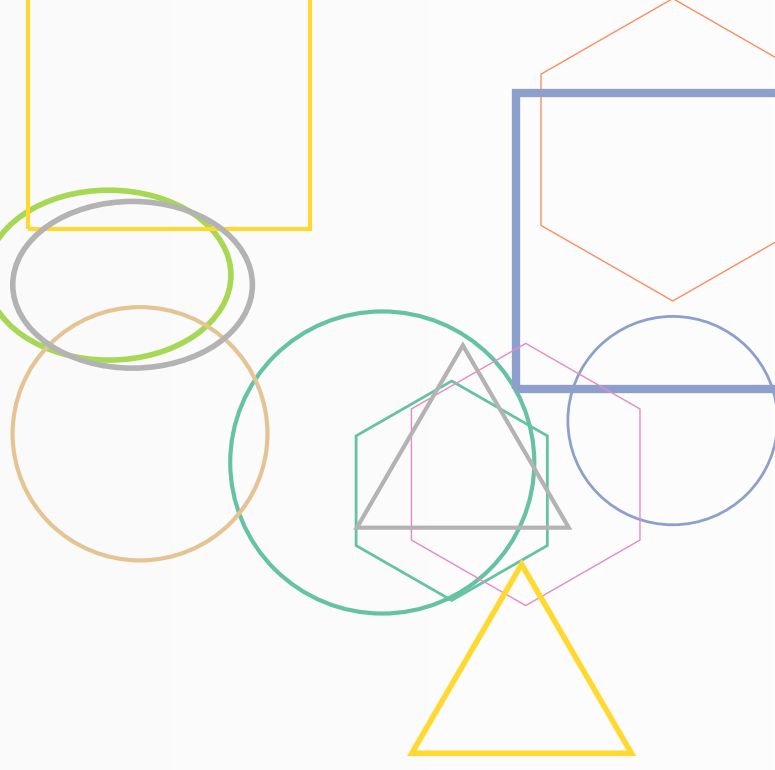[{"shape": "circle", "thickness": 1.5, "radius": 0.98, "center": [0.493, 0.399]}, {"shape": "hexagon", "thickness": 1, "radius": 0.71, "center": [0.583, 0.363]}, {"shape": "hexagon", "thickness": 0.5, "radius": 0.98, "center": [0.868, 0.805]}, {"shape": "square", "thickness": 3, "radius": 0.96, "center": [0.857, 0.687]}, {"shape": "circle", "thickness": 1, "radius": 0.68, "center": [0.868, 0.454]}, {"shape": "hexagon", "thickness": 0.5, "radius": 0.85, "center": [0.678, 0.384]}, {"shape": "oval", "thickness": 2, "radius": 0.79, "center": [0.14, 0.643]}, {"shape": "square", "thickness": 1.5, "radius": 0.91, "center": [0.218, 0.885]}, {"shape": "triangle", "thickness": 2, "radius": 0.82, "center": [0.673, 0.104]}, {"shape": "circle", "thickness": 1.5, "radius": 0.82, "center": [0.181, 0.437]}, {"shape": "triangle", "thickness": 1.5, "radius": 0.79, "center": [0.597, 0.394]}, {"shape": "oval", "thickness": 2, "radius": 0.77, "center": [0.171, 0.63]}]